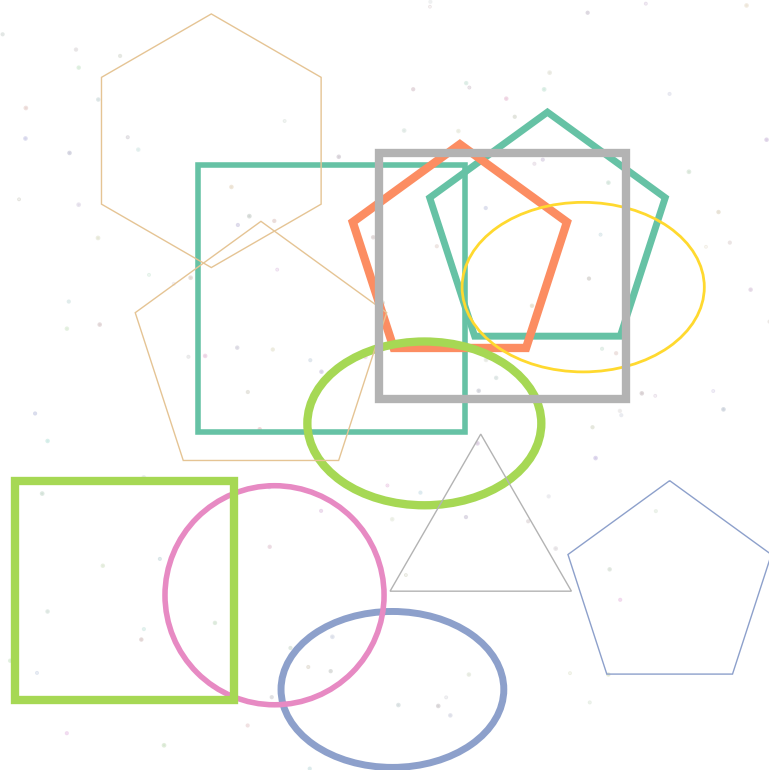[{"shape": "pentagon", "thickness": 2.5, "radius": 0.8, "center": [0.711, 0.694]}, {"shape": "square", "thickness": 2, "radius": 0.86, "center": [0.43, 0.612]}, {"shape": "pentagon", "thickness": 3, "radius": 0.73, "center": [0.597, 0.666]}, {"shape": "oval", "thickness": 2.5, "radius": 0.72, "center": [0.51, 0.105]}, {"shape": "pentagon", "thickness": 0.5, "radius": 0.69, "center": [0.87, 0.237]}, {"shape": "circle", "thickness": 2, "radius": 0.71, "center": [0.357, 0.227]}, {"shape": "oval", "thickness": 3, "radius": 0.76, "center": [0.551, 0.45]}, {"shape": "square", "thickness": 3, "radius": 0.71, "center": [0.162, 0.233]}, {"shape": "oval", "thickness": 1, "radius": 0.79, "center": [0.757, 0.627]}, {"shape": "pentagon", "thickness": 0.5, "radius": 0.86, "center": [0.339, 0.541]}, {"shape": "hexagon", "thickness": 0.5, "radius": 0.82, "center": [0.274, 0.817]}, {"shape": "triangle", "thickness": 0.5, "radius": 0.68, "center": [0.624, 0.3]}, {"shape": "square", "thickness": 3, "radius": 0.8, "center": [0.652, 0.642]}]